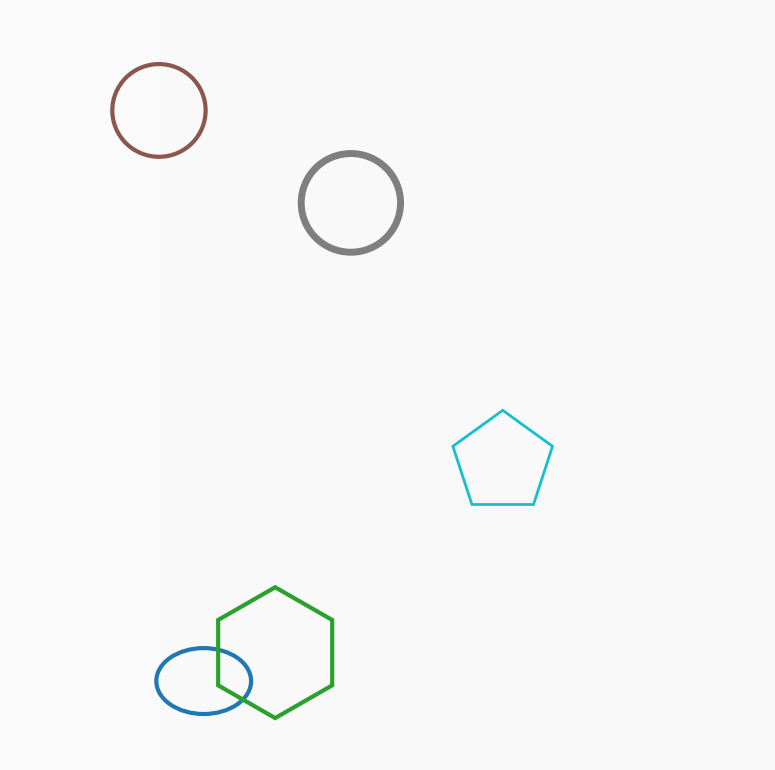[{"shape": "oval", "thickness": 1.5, "radius": 0.31, "center": [0.263, 0.116]}, {"shape": "hexagon", "thickness": 1.5, "radius": 0.42, "center": [0.355, 0.152]}, {"shape": "circle", "thickness": 1.5, "radius": 0.3, "center": [0.205, 0.857]}, {"shape": "circle", "thickness": 2.5, "radius": 0.32, "center": [0.453, 0.737]}, {"shape": "pentagon", "thickness": 1, "radius": 0.34, "center": [0.649, 0.4]}]